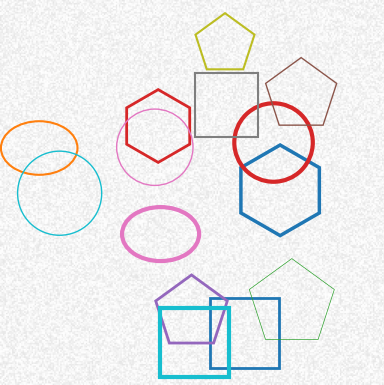[{"shape": "square", "thickness": 2, "radius": 0.45, "center": [0.635, 0.135]}, {"shape": "hexagon", "thickness": 2.5, "radius": 0.59, "center": [0.728, 0.506]}, {"shape": "oval", "thickness": 1.5, "radius": 0.5, "center": [0.102, 0.616]}, {"shape": "pentagon", "thickness": 0.5, "radius": 0.58, "center": [0.758, 0.212]}, {"shape": "hexagon", "thickness": 2, "radius": 0.47, "center": [0.411, 0.673]}, {"shape": "circle", "thickness": 3, "radius": 0.51, "center": [0.711, 0.63]}, {"shape": "pentagon", "thickness": 2, "radius": 0.49, "center": [0.497, 0.188]}, {"shape": "pentagon", "thickness": 1, "radius": 0.48, "center": [0.782, 0.753]}, {"shape": "oval", "thickness": 3, "radius": 0.5, "center": [0.417, 0.392]}, {"shape": "circle", "thickness": 1, "radius": 0.5, "center": [0.402, 0.618]}, {"shape": "square", "thickness": 1.5, "radius": 0.41, "center": [0.588, 0.727]}, {"shape": "pentagon", "thickness": 1.5, "radius": 0.4, "center": [0.584, 0.885]}, {"shape": "square", "thickness": 3, "radius": 0.45, "center": [0.505, 0.111]}, {"shape": "circle", "thickness": 1, "radius": 0.55, "center": [0.155, 0.498]}]